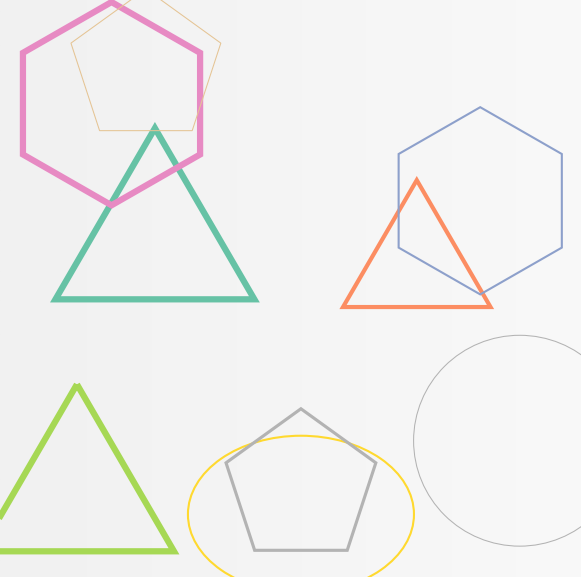[{"shape": "triangle", "thickness": 3, "radius": 0.99, "center": [0.267, 0.58]}, {"shape": "triangle", "thickness": 2, "radius": 0.73, "center": [0.717, 0.541]}, {"shape": "hexagon", "thickness": 1, "radius": 0.81, "center": [0.826, 0.651]}, {"shape": "hexagon", "thickness": 3, "radius": 0.88, "center": [0.192, 0.82]}, {"shape": "triangle", "thickness": 3, "radius": 0.96, "center": [0.132, 0.141]}, {"shape": "oval", "thickness": 1, "radius": 0.97, "center": [0.518, 0.109]}, {"shape": "pentagon", "thickness": 0.5, "radius": 0.68, "center": [0.251, 0.883]}, {"shape": "pentagon", "thickness": 1.5, "radius": 0.68, "center": [0.518, 0.156]}, {"shape": "circle", "thickness": 0.5, "radius": 0.91, "center": [0.894, 0.236]}]